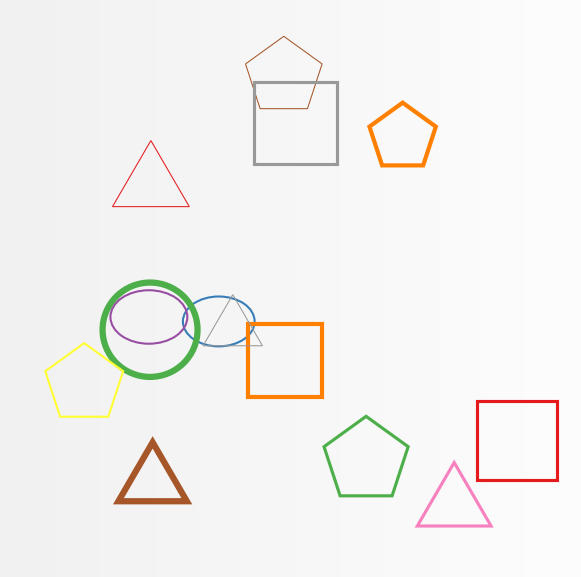[{"shape": "square", "thickness": 1.5, "radius": 0.34, "center": [0.889, 0.236]}, {"shape": "triangle", "thickness": 0.5, "radius": 0.38, "center": [0.26, 0.679]}, {"shape": "oval", "thickness": 1, "radius": 0.31, "center": [0.376, 0.443]}, {"shape": "pentagon", "thickness": 1.5, "radius": 0.38, "center": [0.63, 0.202]}, {"shape": "circle", "thickness": 3, "radius": 0.41, "center": [0.258, 0.428]}, {"shape": "oval", "thickness": 1, "radius": 0.33, "center": [0.256, 0.45]}, {"shape": "pentagon", "thickness": 2, "radius": 0.3, "center": [0.693, 0.761]}, {"shape": "square", "thickness": 2, "radius": 0.32, "center": [0.49, 0.375]}, {"shape": "pentagon", "thickness": 1, "radius": 0.35, "center": [0.145, 0.335]}, {"shape": "pentagon", "thickness": 0.5, "radius": 0.35, "center": [0.488, 0.867]}, {"shape": "triangle", "thickness": 3, "radius": 0.34, "center": [0.263, 0.165]}, {"shape": "triangle", "thickness": 1.5, "radius": 0.37, "center": [0.781, 0.125]}, {"shape": "triangle", "thickness": 0.5, "radius": 0.29, "center": [0.4, 0.43]}, {"shape": "square", "thickness": 1.5, "radius": 0.36, "center": [0.508, 0.787]}]